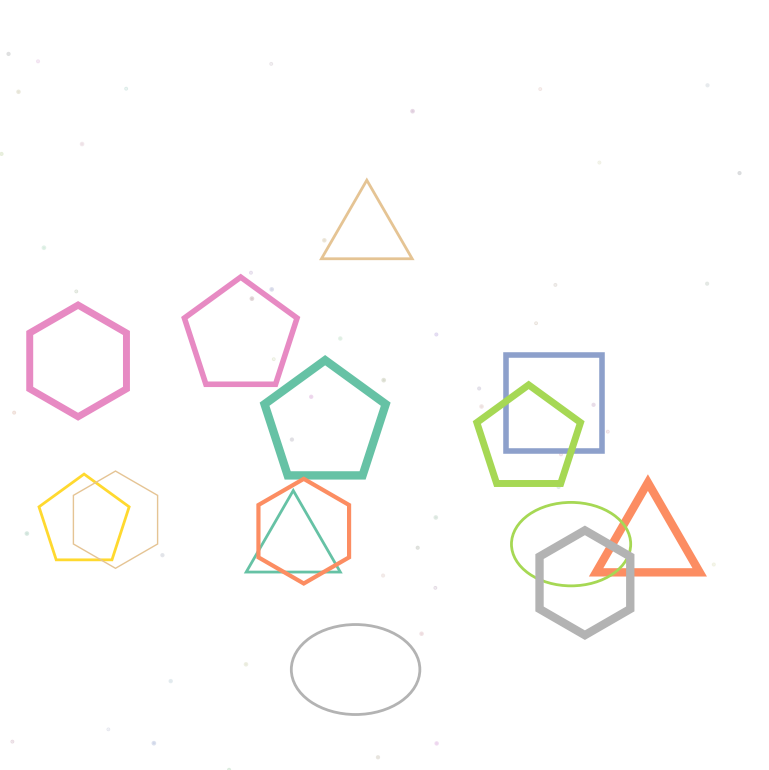[{"shape": "pentagon", "thickness": 3, "radius": 0.41, "center": [0.422, 0.45]}, {"shape": "triangle", "thickness": 1, "radius": 0.35, "center": [0.381, 0.292]}, {"shape": "triangle", "thickness": 3, "radius": 0.39, "center": [0.841, 0.296]}, {"shape": "hexagon", "thickness": 1.5, "radius": 0.34, "center": [0.394, 0.31]}, {"shape": "square", "thickness": 2, "radius": 0.31, "center": [0.719, 0.477]}, {"shape": "pentagon", "thickness": 2, "radius": 0.38, "center": [0.313, 0.563]}, {"shape": "hexagon", "thickness": 2.5, "radius": 0.36, "center": [0.101, 0.531]}, {"shape": "oval", "thickness": 1, "radius": 0.39, "center": [0.742, 0.293]}, {"shape": "pentagon", "thickness": 2.5, "radius": 0.35, "center": [0.687, 0.429]}, {"shape": "pentagon", "thickness": 1, "radius": 0.31, "center": [0.109, 0.323]}, {"shape": "triangle", "thickness": 1, "radius": 0.34, "center": [0.476, 0.698]}, {"shape": "hexagon", "thickness": 0.5, "radius": 0.32, "center": [0.15, 0.325]}, {"shape": "oval", "thickness": 1, "radius": 0.42, "center": [0.462, 0.13]}, {"shape": "hexagon", "thickness": 3, "radius": 0.34, "center": [0.76, 0.243]}]